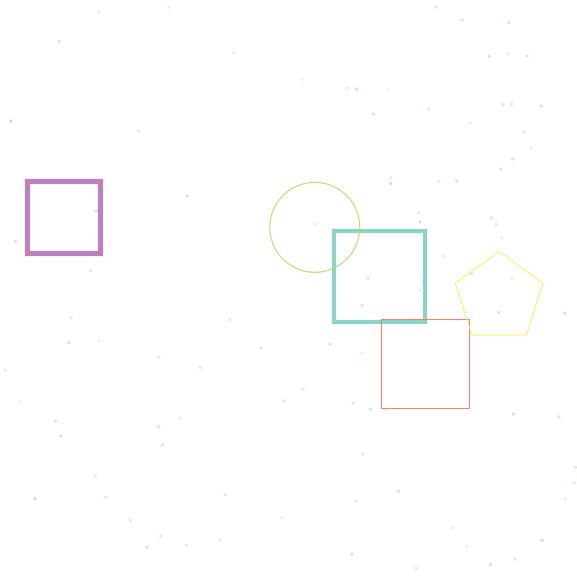[{"shape": "square", "thickness": 2, "radius": 0.4, "center": [0.657, 0.52]}, {"shape": "square", "thickness": 0.5, "radius": 0.38, "center": [0.736, 0.37]}, {"shape": "circle", "thickness": 0.5, "radius": 0.39, "center": [0.545, 0.606]}, {"shape": "square", "thickness": 2.5, "radius": 0.31, "center": [0.11, 0.623]}, {"shape": "pentagon", "thickness": 0.5, "radius": 0.4, "center": [0.864, 0.484]}]